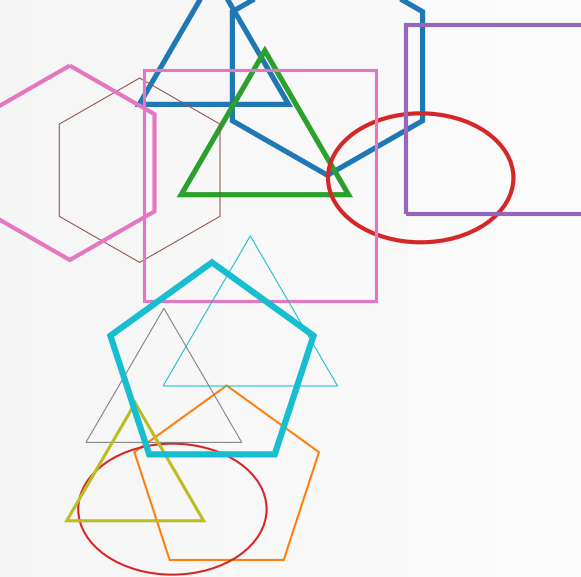[{"shape": "triangle", "thickness": 2.5, "radius": 0.74, "center": [0.368, 0.893]}, {"shape": "hexagon", "thickness": 2.5, "radius": 0.94, "center": [0.563, 0.885]}, {"shape": "pentagon", "thickness": 1, "radius": 0.83, "center": [0.39, 0.165]}, {"shape": "triangle", "thickness": 2.5, "radius": 0.83, "center": [0.456, 0.745]}, {"shape": "oval", "thickness": 2, "radius": 0.8, "center": [0.724, 0.691]}, {"shape": "oval", "thickness": 1, "radius": 0.81, "center": [0.297, 0.117]}, {"shape": "square", "thickness": 2, "radius": 0.82, "center": [0.862, 0.792]}, {"shape": "hexagon", "thickness": 0.5, "radius": 0.8, "center": [0.24, 0.704]}, {"shape": "hexagon", "thickness": 2, "radius": 0.84, "center": [0.12, 0.717]}, {"shape": "square", "thickness": 1.5, "radius": 1.0, "center": [0.448, 0.678]}, {"shape": "triangle", "thickness": 0.5, "radius": 0.77, "center": [0.282, 0.31]}, {"shape": "triangle", "thickness": 1.5, "radius": 0.68, "center": [0.233, 0.165]}, {"shape": "triangle", "thickness": 0.5, "radius": 0.87, "center": [0.431, 0.417]}, {"shape": "pentagon", "thickness": 3, "radius": 0.92, "center": [0.365, 0.361]}]